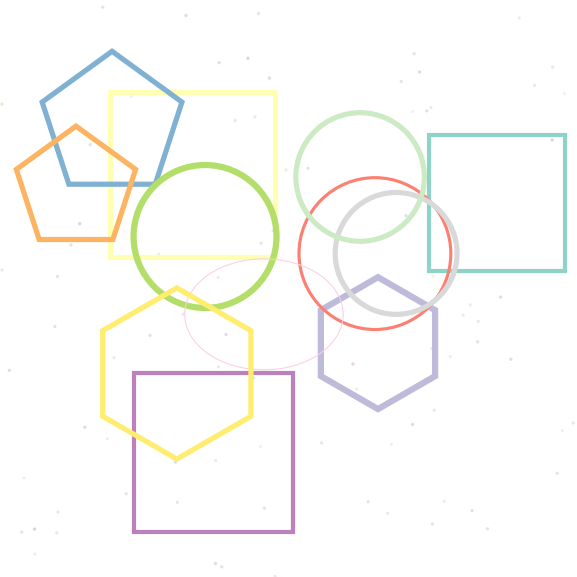[{"shape": "square", "thickness": 2, "radius": 0.59, "center": [0.861, 0.648]}, {"shape": "square", "thickness": 2.5, "radius": 0.71, "center": [0.333, 0.697]}, {"shape": "hexagon", "thickness": 3, "radius": 0.57, "center": [0.655, 0.405]}, {"shape": "circle", "thickness": 1.5, "radius": 0.66, "center": [0.649, 0.56]}, {"shape": "pentagon", "thickness": 2.5, "radius": 0.64, "center": [0.194, 0.783]}, {"shape": "pentagon", "thickness": 2.5, "radius": 0.54, "center": [0.132, 0.672]}, {"shape": "circle", "thickness": 3, "radius": 0.62, "center": [0.355, 0.59]}, {"shape": "oval", "thickness": 0.5, "radius": 0.69, "center": [0.457, 0.455]}, {"shape": "circle", "thickness": 2.5, "radius": 0.53, "center": [0.686, 0.56]}, {"shape": "square", "thickness": 2, "radius": 0.69, "center": [0.369, 0.215]}, {"shape": "circle", "thickness": 2.5, "radius": 0.56, "center": [0.624, 0.693]}, {"shape": "hexagon", "thickness": 2.5, "radius": 0.74, "center": [0.306, 0.352]}]